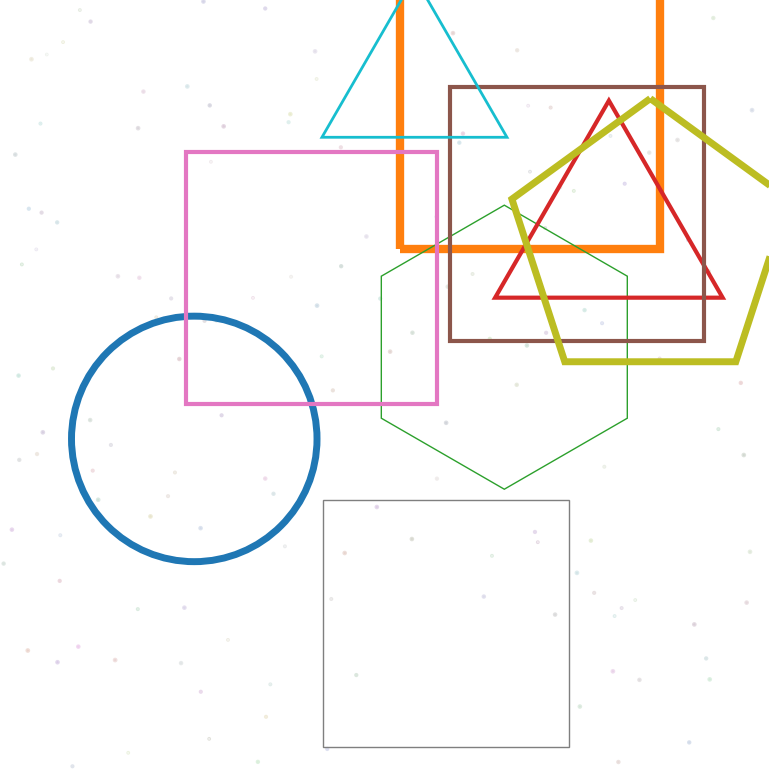[{"shape": "circle", "thickness": 2.5, "radius": 0.8, "center": [0.252, 0.43]}, {"shape": "square", "thickness": 3, "radius": 0.84, "center": [0.688, 0.845]}, {"shape": "hexagon", "thickness": 0.5, "radius": 0.92, "center": [0.655, 0.549]}, {"shape": "triangle", "thickness": 1.5, "radius": 0.85, "center": [0.791, 0.699]}, {"shape": "square", "thickness": 1.5, "radius": 0.83, "center": [0.75, 0.722]}, {"shape": "square", "thickness": 1.5, "radius": 0.82, "center": [0.405, 0.639]}, {"shape": "square", "thickness": 0.5, "radius": 0.8, "center": [0.579, 0.19]}, {"shape": "pentagon", "thickness": 2.5, "radius": 0.94, "center": [0.845, 0.683]}, {"shape": "triangle", "thickness": 1, "radius": 0.69, "center": [0.538, 0.891]}]